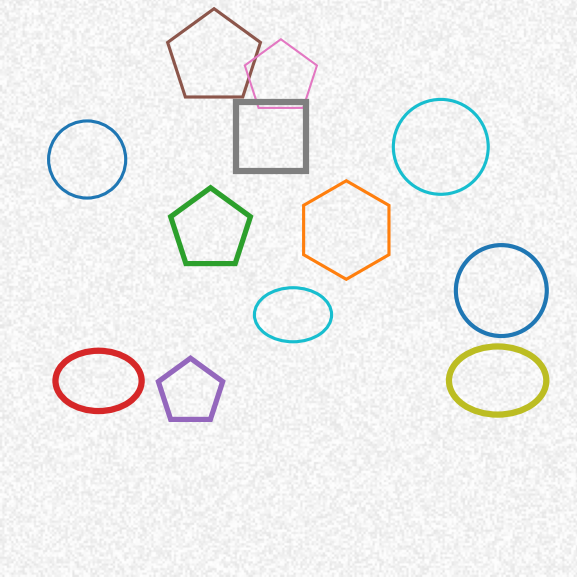[{"shape": "circle", "thickness": 1.5, "radius": 0.33, "center": [0.151, 0.723]}, {"shape": "circle", "thickness": 2, "radius": 0.39, "center": [0.868, 0.496]}, {"shape": "hexagon", "thickness": 1.5, "radius": 0.43, "center": [0.6, 0.601]}, {"shape": "pentagon", "thickness": 2.5, "radius": 0.36, "center": [0.365, 0.601]}, {"shape": "oval", "thickness": 3, "radius": 0.37, "center": [0.171, 0.34]}, {"shape": "pentagon", "thickness": 2.5, "radius": 0.29, "center": [0.33, 0.32]}, {"shape": "pentagon", "thickness": 1.5, "radius": 0.42, "center": [0.371, 0.9]}, {"shape": "pentagon", "thickness": 1, "radius": 0.33, "center": [0.486, 0.865]}, {"shape": "square", "thickness": 3, "radius": 0.3, "center": [0.47, 0.763]}, {"shape": "oval", "thickness": 3, "radius": 0.42, "center": [0.862, 0.34]}, {"shape": "oval", "thickness": 1.5, "radius": 0.33, "center": [0.507, 0.454]}, {"shape": "circle", "thickness": 1.5, "radius": 0.41, "center": [0.763, 0.745]}]